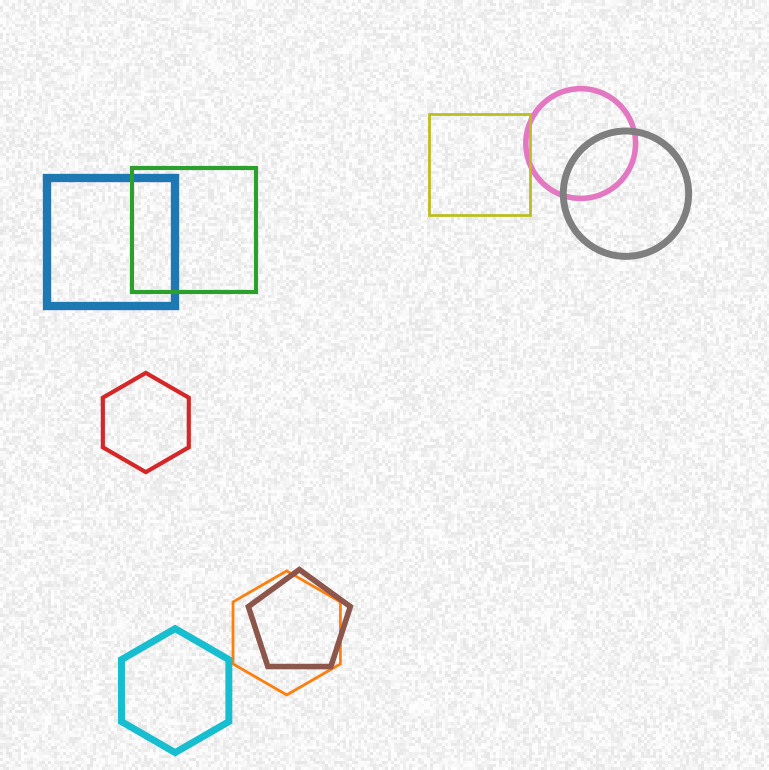[{"shape": "square", "thickness": 3, "radius": 0.41, "center": [0.145, 0.686]}, {"shape": "hexagon", "thickness": 1, "radius": 0.4, "center": [0.372, 0.178]}, {"shape": "square", "thickness": 1.5, "radius": 0.4, "center": [0.252, 0.701]}, {"shape": "hexagon", "thickness": 1.5, "radius": 0.32, "center": [0.189, 0.451]}, {"shape": "pentagon", "thickness": 2, "radius": 0.35, "center": [0.389, 0.191]}, {"shape": "circle", "thickness": 2, "radius": 0.36, "center": [0.754, 0.814]}, {"shape": "circle", "thickness": 2.5, "radius": 0.41, "center": [0.813, 0.748]}, {"shape": "square", "thickness": 1, "radius": 0.33, "center": [0.622, 0.786]}, {"shape": "hexagon", "thickness": 2.5, "radius": 0.4, "center": [0.227, 0.103]}]